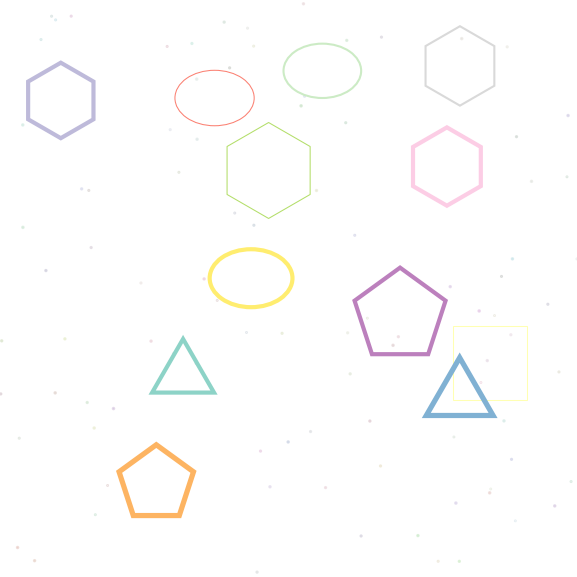[{"shape": "triangle", "thickness": 2, "radius": 0.31, "center": [0.317, 0.35]}, {"shape": "square", "thickness": 0.5, "radius": 0.32, "center": [0.848, 0.371]}, {"shape": "hexagon", "thickness": 2, "radius": 0.33, "center": [0.105, 0.825]}, {"shape": "oval", "thickness": 0.5, "radius": 0.34, "center": [0.372, 0.829]}, {"shape": "triangle", "thickness": 2.5, "radius": 0.33, "center": [0.796, 0.313]}, {"shape": "pentagon", "thickness": 2.5, "radius": 0.34, "center": [0.271, 0.161]}, {"shape": "hexagon", "thickness": 0.5, "radius": 0.42, "center": [0.465, 0.704]}, {"shape": "hexagon", "thickness": 2, "radius": 0.34, "center": [0.774, 0.711]}, {"shape": "hexagon", "thickness": 1, "radius": 0.34, "center": [0.796, 0.885]}, {"shape": "pentagon", "thickness": 2, "radius": 0.41, "center": [0.693, 0.453]}, {"shape": "oval", "thickness": 1, "radius": 0.34, "center": [0.558, 0.876]}, {"shape": "oval", "thickness": 2, "radius": 0.36, "center": [0.435, 0.517]}]